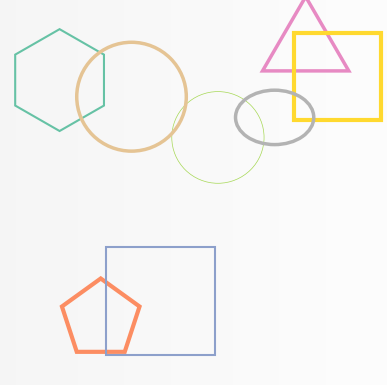[{"shape": "hexagon", "thickness": 1.5, "radius": 0.66, "center": [0.154, 0.792]}, {"shape": "pentagon", "thickness": 3, "radius": 0.53, "center": [0.26, 0.171]}, {"shape": "square", "thickness": 1.5, "radius": 0.7, "center": [0.414, 0.219]}, {"shape": "triangle", "thickness": 2.5, "radius": 0.64, "center": [0.789, 0.88]}, {"shape": "circle", "thickness": 0.5, "radius": 0.6, "center": [0.562, 0.643]}, {"shape": "square", "thickness": 3, "radius": 0.56, "center": [0.871, 0.801]}, {"shape": "circle", "thickness": 2.5, "radius": 0.71, "center": [0.339, 0.749]}, {"shape": "oval", "thickness": 2.5, "radius": 0.5, "center": [0.709, 0.695]}]